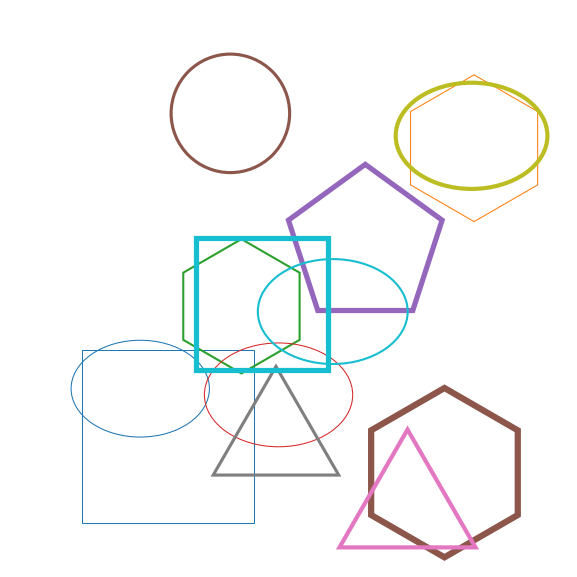[{"shape": "square", "thickness": 0.5, "radius": 0.75, "center": [0.291, 0.243]}, {"shape": "oval", "thickness": 0.5, "radius": 0.6, "center": [0.243, 0.326]}, {"shape": "hexagon", "thickness": 0.5, "radius": 0.64, "center": [0.821, 0.742]}, {"shape": "hexagon", "thickness": 1, "radius": 0.58, "center": [0.418, 0.469]}, {"shape": "oval", "thickness": 0.5, "radius": 0.64, "center": [0.482, 0.315]}, {"shape": "pentagon", "thickness": 2.5, "radius": 0.7, "center": [0.633, 0.575]}, {"shape": "circle", "thickness": 1.5, "radius": 0.51, "center": [0.399, 0.803]}, {"shape": "hexagon", "thickness": 3, "radius": 0.73, "center": [0.77, 0.181]}, {"shape": "triangle", "thickness": 2, "radius": 0.68, "center": [0.706, 0.119]}, {"shape": "triangle", "thickness": 1.5, "radius": 0.63, "center": [0.478, 0.239]}, {"shape": "oval", "thickness": 2, "radius": 0.66, "center": [0.817, 0.764]}, {"shape": "oval", "thickness": 1, "radius": 0.65, "center": [0.576, 0.46]}, {"shape": "square", "thickness": 2.5, "radius": 0.57, "center": [0.454, 0.473]}]